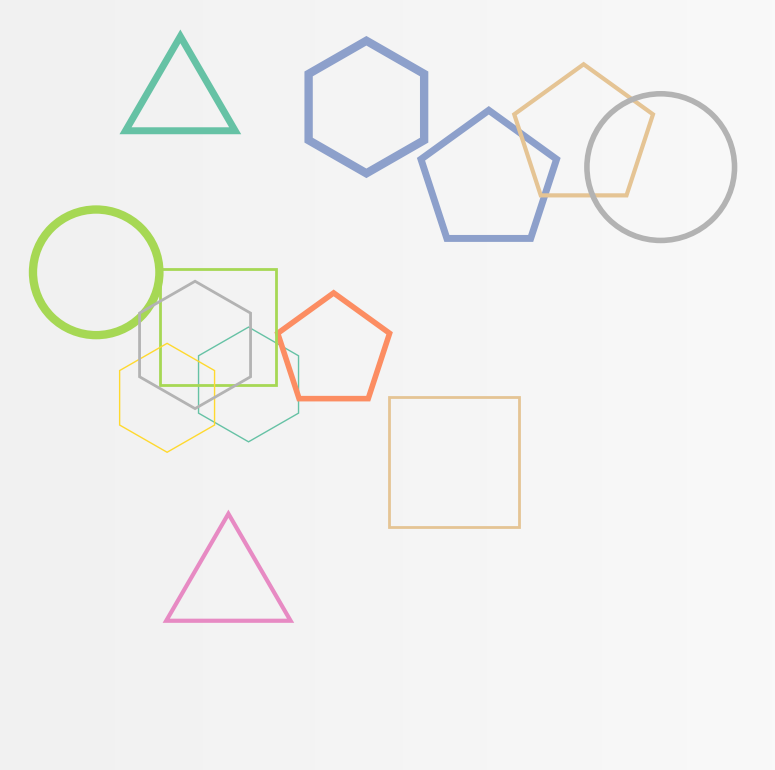[{"shape": "hexagon", "thickness": 0.5, "radius": 0.37, "center": [0.321, 0.501]}, {"shape": "triangle", "thickness": 2.5, "radius": 0.41, "center": [0.233, 0.871]}, {"shape": "pentagon", "thickness": 2, "radius": 0.38, "center": [0.431, 0.544]}, {"shape": "pentagon", "thickness": 2.5, "radius": 0.46, "center": [0.631, 0.765]}, {"shape": "hexagon", "thickness": 3, "radius": 0.43, "center": [0.473, 0.861]}, {"shape": "triangle", "thickness": 1.5, "radius": 0.46, "center": [0.295, 0.24]}, {"shape": "square", "thickness": 1, "radius": 0.37, "center": [0.281, 0.575]}, {"shape": "circle", "thickness": 3, "radius": 0.41, "center": [0.124, 0.646]}, {"shape": "hexagon", "thickness": 0.5, "radius": 0.35, "center": [0.216, 0.483]}, {"shape": "pentagon", "thickness": 1.5, "radius": 0.47, "center": [0.753, 0.822]}, {"shape": "square", "thickness": 1, "radius": 0.42, "center": [0.586, 0.4]}, {"shape": "hexagon", "thickness": 1, "radius": 0.41, "center": [0.252, 0.552]}, {"shape": "circle", "thickness": 2, "radius": 0.48, "center": [0.853, 0.783]}]